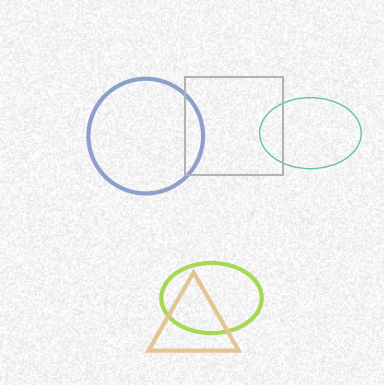[{"shape": "oval", "thickness": 1, "radius": 0.66, "center": [0.806, 0.654]}, {"shape": "circle", "thickness": 3, "radius": 0.74, "center": [0.379, 0.647]}, {"shape": "oval", "thickness": 3, "radius": 0.65, "center": [0.549, 0.226]}, {"shape": "triangle", "thickness": 3, "radius": 0.68, "center": [0.503, 0.157]}, {"shape": "square", "thickness": 1.5, "radius": 0.64, "center": [0.608, 0.672]}]